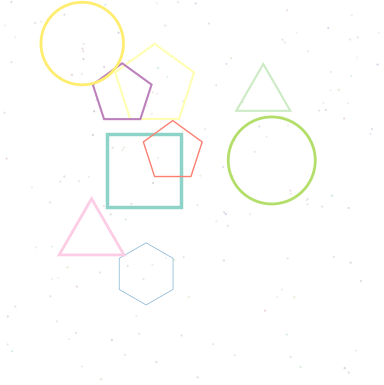[{"shape": "square", "thickness": 2.5, "radius": 0.48, "center": [0.374, 0.557]}, {"shape": "pentagon", "thickness": 1.5, "radius": 0.54, "center": [0.402, 0.778]}, {"shape": "pentagon", "thickness": 1, "radius": 0.4, "center": [0.449, 0.607]}, {"shape": "hexagon", "thickness": 0.5, "radius": 0.4, "center": [0.38, 0.289]}, {"shape": "circle", "thickness": 2, "radius": 0.57, "center": [0.706, 0.583]}, {"shape": "triangle", "thickness": 2, "radius": 0.49, "center": [0.238, 0.386]}, {"shape": "pentagon", "thickness": 1.5, "radius": 0.4, "center": [0.317, 0.755]}, {"shape": "triangle", "thickness": 1.5, "radius": 0.41, "center": [0.684, 0.753]}, {"shape": "circle", "thickness": 2, "radius": 0.54, "center": [0.214, 0.887]}]